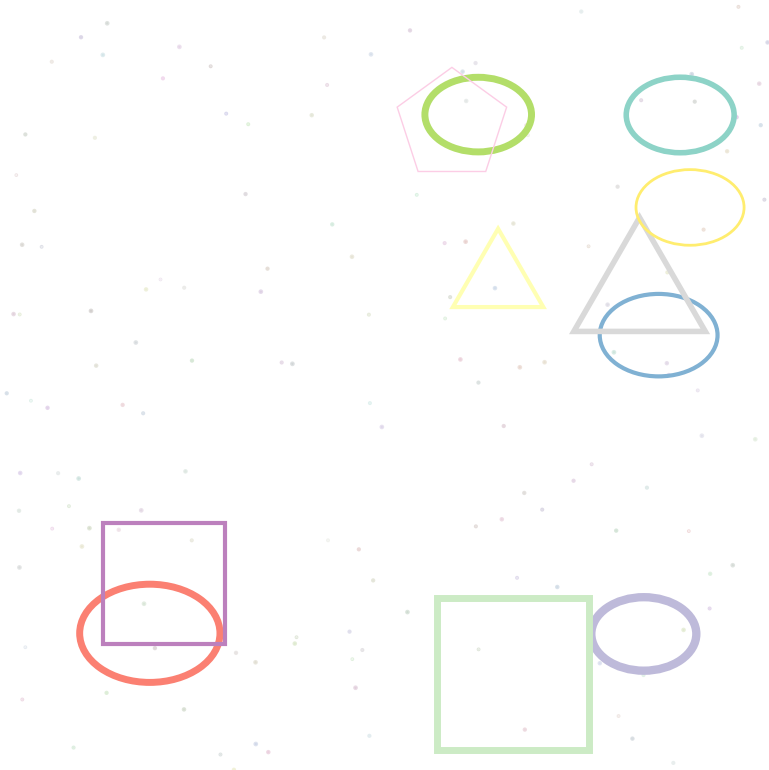[{"shape": "oval", "thickness": 2, "radius": 0.35, "center": [0.883, 0.851]}, {"shape": "triangle", "thickness": 1.5, "radius": 0.34, "center": [0.647, 0.635]}, {"shape": "oval", "thickness": 3, "radius": 0.34, "center": [0.836, 0.177]}, {"shape": "oval", "thickness": 2.5, "radius": 0.46, "center": [0.195, 0.178]}, {"shape": "oval", "thickness": 1.5, "radius": 0.38, "center": [0.855, 0.565]}, {"shape": "oval", "thickness": 2.5, "radius": 0.35, "center": [0.621, 0.851]}, {"shape": "pentagon", "thickness": 0.5, "radius": 0.37, "center": [0.587, 0.838]}, {"shape": "triangle", "thickness": 2, "radius": 0.49, "center": [0.831, 0.619]}, {"shape": "square", "thickness": 1.5, "radius": 0.39, "center": [0.213, 0.242]}, {"shape": "square", "thickness": 2.5, "radius": 0.49, "center": [0.667, 0.124]}, {"shape": "oval", "thickness": 1, "radius": 0.35, "center": [0.896, 0.731]}]